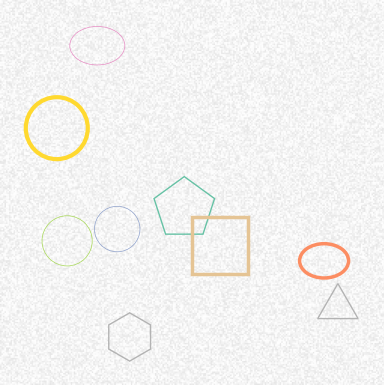[{"shape": "pentagon", "thickness": 1, "radius": 0.41, "center": [0.479, 0.459]}, {"shape": "oval", "thickness": 2.5, "radius": 0.32, "center": [0.842, 0.322]}, {"shape": "circle", "thickness": 0.5, "radius": 0.3, "center": [0.304, 0.405]}, {"shape": "oval", "thickness": 0.5, "radius": 0.36, "center": [0.253, 0.881]}, {"shape": "circle", "thickness": 0.5, "radius": 0.33, "center": [0.174, 0.374]}, {"shape": "circle", "thickness": 3, "radius": 0.4, "center": [0.148, 0.667]}, {"shape": "square", "thickness": 2.5, "radius": 0.37, "center": [0.572, 0.363]}, {"shape": "hexagon", "thickness": 1, "radius": 0.31, "center": [0.337, 0.125]}, {"shape": "triangle", "thickness": 1, "radius": 0.3, "center": [0.878, 0.203]}]